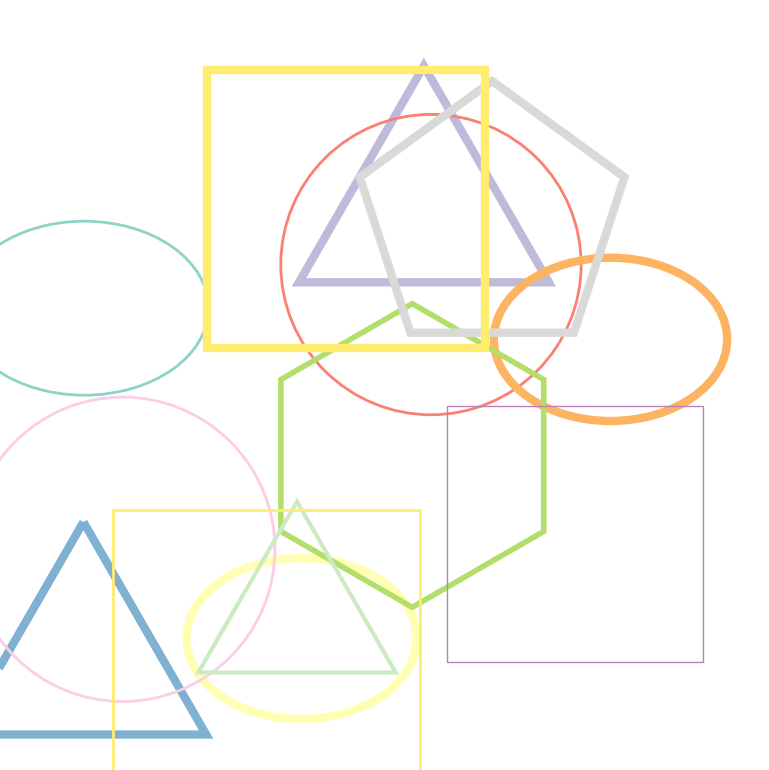[{"shape": "oval", "thickness": 1, "radius": 0.81, "center": [0.109, 0.6]}, {"shape": "oval", "thickness": 3, "radius": 0.75, "center": [0.392, 0.171]}, {"shape": "triangle", "thickness": 3, "radius": 0.94, "center": [0.55, 0.727]}, {"shape": "circle", "thickness": 1, "radius": 0.98, "center": [0.56, 0.656]}, {"shape": "triangle", "thickness": 3, "radius": 0.92, "center": [0.108, 0.138]}, {"shape": "oval", "thickness": 3, "radius": 0.76, "center": [0.793, 0.559]}, {"shape": "hexagon", "thickness": 2, "radius": 0.99, "center": [0.535, 0.408]}, {"shape": "circle", "thickness": 1, "radius": 0.99, "center": [0.159, 0.287]}, {"shape": "pentagon", "thickness": 3, "radius": 0.9, "center": [0.639, 0.714]}, {"shape": "square", "thickness": 0.5, "radius": 0.83, "center": [0.746, 0.307]}, {"shape": "triangle", "thickness": 1.5, "radius": 0.74, "center": [0.386, 0.201]}, {"shape": "square", "thickness": 1, "radius": 1.0, "center": [0.346, 0.138]}, {"shape": "square", "thickness": 3, "radius": 0.9, "center": [0.45, 0.728]}]